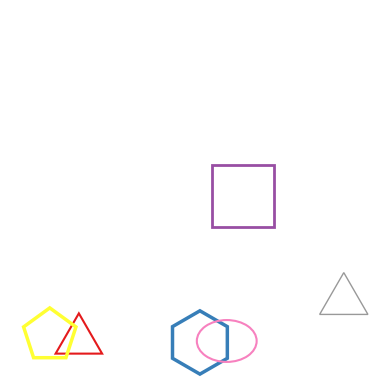[{"shape": "triangle", "thickness": 1.5, "radius": 0.35, "center": [0.205, 0.116]}, {"shape": "hexagon", "thickness": 2.5, "radius": 0.41, "center": [0.519, 0.11]}, {"shape": "square", "thickness": 2, "radius": 0.4, "center": [0.63, 0.49]}, {"shape": "pentagon", "thickness": 2.5, "radius": 0.36, "center": [0.129, 0.129]}, {"shape": "oval", "thickness": 1.5, "radius": 0.39, "center": [0.589, 0.114]}, {"shape": "triangle", "thickness": 1, "radius": 0.36, "center": [0.893, 0.22]}]